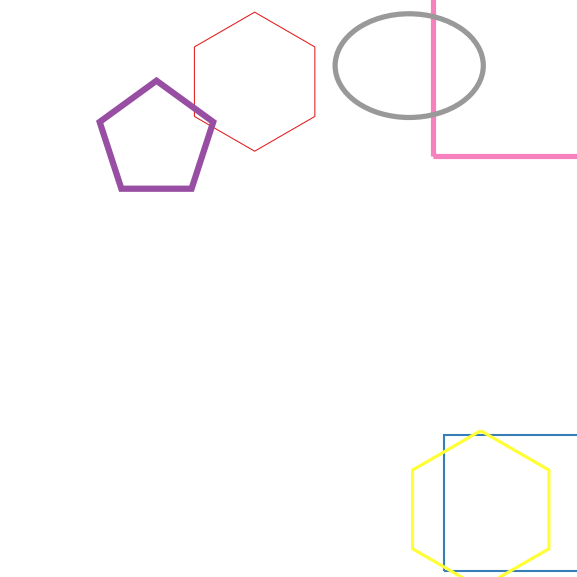[{"shape": "hexagon", "thickness": 0.5, "radius": 0.6, "center": [0.441, 0.858]}, {"shape": "square", "thickness": 1, "radius": 0.59, "center": [0.885, 0.128]}, {"shape": "pentagon", "thickness": 3, "radius": 0.52, "center": [0.271, 0.756]}, {"shape": "hexagon", "thickness": 1.5, "radius": 0.68, "center": [0.832, 0.117]}, {"shape": "square", "thickness": 2.5, "radius": 0.74, "center": [0.898, 0.877]}, {"shape": "oval", "thickness": 2.5, "radius": 0.64, "center": [0.709, 0.885]}]